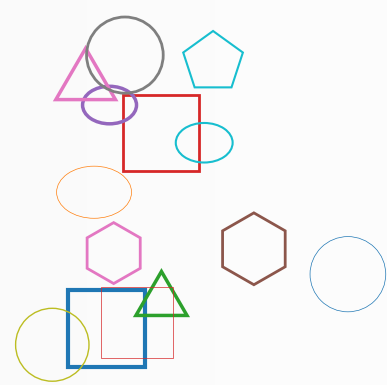[{"shape": "circle", "thickness": 0.5, "radius": 0.49, "center": [0.898, 0.288]}, {"shape": "square", "thickness": 3, "radius": 0.49, "center": [0.275, 0.147]}, {"shape": "oval", "thickness": 0.5, "radius": 0.48, "center": [0.243, 0.501]}, {"shape": "triangle", "thickness": 2.5, "radius": 0.38, "center": [0.417, 0.219]}, {"shape": "square", "thickness": 2, "radius": 0.49, "center": [0.415, 0.654]}, {"shape": "square", "thickness": 0.5, "radius": 0.46, "center": [0.354, 0.162]}, {"shape": "oval", "thickness": 2.5, "radius": 0.35, "center": [0.283, 0.727]}, {"shape": "hexagon", "thickness": 2, "radius": 0.47, "center": [0.655, 0.354]}, {"shape": "triangle", "thickness": 2.5, "radius": 0.44, "center": [0.221, 0.786]}, {"shape": "hexagon", "thickness": 2, "radius": 0.4, "center": [0.293, 0.343]}, {"shape": "circle", "thickness": 2, "radius": 0.49, "center": [0.322, 0.857]}, {"shape": "circle", "thickness": 1, "radius": 0.47, "center": [0.135, 0.105]}, {"shape": "pentagon", "thickness": 1.5, "radius": 0.4, "center": [0.55, 0.839]}, {"shape": "oval", "thickness": 1.5, "radius": 0.37, "center": [0.527, 0.629]}]